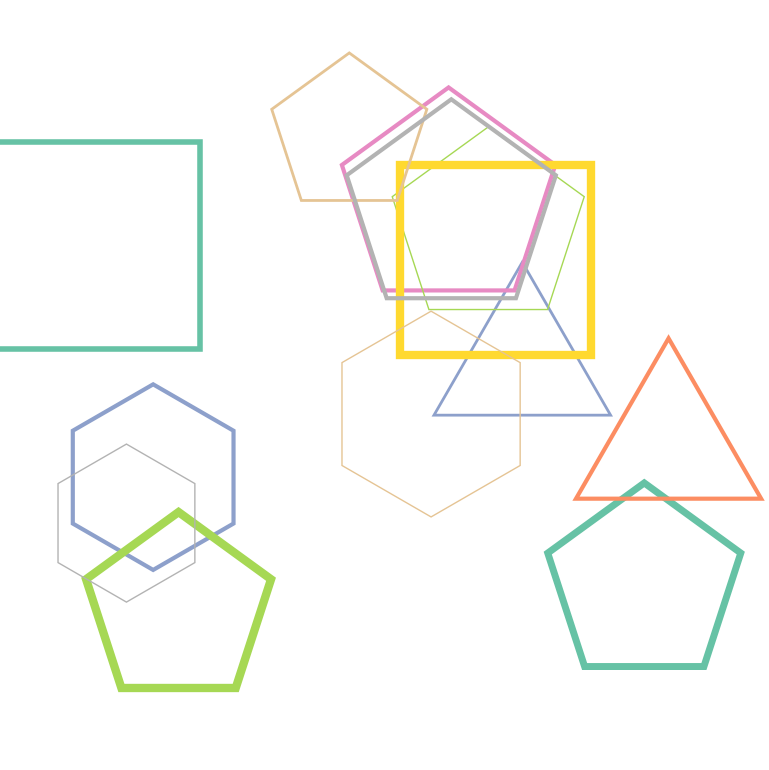[{"shape": "pentagon", "thickness": 2.5, "radius": 0.66, "center": [0.837, 0.241]}, {"shape": "square", "thickness": 2, "radius": 0.67, "center": [0.126, 0.681]}, {"shape": "triangle", "thickness": 1.5, "radius": 0.69, "center": [0.868, 0.422]}, {"shape": "triangle", "thickness": 1, "radius": 0.66, "center": [0.678, 0.527]}, {"shape": "hexagon", "thickness": 1.5, "radius": 0.6, "center": [0.199, 0.38]}, {"shape": "pentagon", "thickness": 1.5, "radius": 0.73, "center": [0.583, 0.741]}, {"shape": "pentagon", "thickness": 3, "radius": 0.63, "center": [0.232, 0.209]}, {"shape": "pentagon", "thickness": 0.5, "radius": 0.66, "center": [0.634, 0.704]}, {"shape": "square", "thickness": 3, "radius": 0.62, "center": [0.643, 0.662]}, {"shape": "pentagon", "thickness": 1, "radius": 0.53, "center": [0.454, 0.825]}, {"shape": "hexagon", "thickness": 0.5, "radius": 0.67, "center": [0.56, 0.462]}, {"shape": "pentagon", "thickness": 1.5, "radius": 0.71, "center": [0.586, 0.728]}, {"shape": "hexagon", "thickness": 0.5, "radius": 0.51, "center": [0.164, 0.321]}]